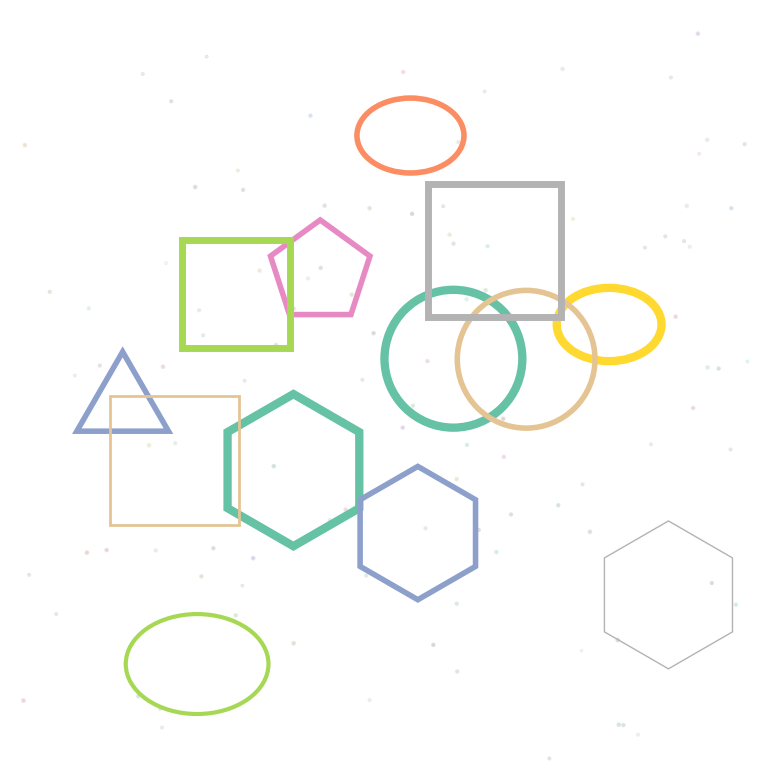[{"shape": "circle", "thickness": 3, "radius": 0.45, "center": [0.589, 0.534]}, {"shape": "hexagon", "thickness": 3, "radius": 0.49, "center": [0.381, 0.389]}, {"shape": "oval", "thickness": 2, "radius": 0.35, "center": [0.533, 0.824]}, {"shape": "triangle", "thickness": 2, "radius": 0.34, "center": [0.159, 0.474]}, {"shape": "hexagon", "thickness": 2, "radius": 0.43, "center": [0.543, 0.308]}, {"shape": "pentagon", "thickness": 2, "radius": 0.34, "center": [0.416, 0.646]}, {"shape": "square", "thickness": 2.5, "radius": 0.35, "center": [0.306, 0.618]}, {"shape": "oval", "thickness": 1.5, "radius": 0.46, "center": [0.256, 0.138]}, {"shape": "oval", "thickness": 3, "radius": 0.34, "center": [0.791, 0.579]}, {"shape": "square", "thickness": 1, "radius": 0.42, "center": [0.226, 0.402]}, {"shape": "circle", "thickness": 2, "radius": 0.45, "center": [0.683, 0.533]}, {"shape": "hexagon", "thickness": 0.5, "radius": 0.48, "center": [0.868, 0.227]}, {"shape": "square", "thickness": 2.5, "radius": 0.43, "center": [0.643, 0.674]}]